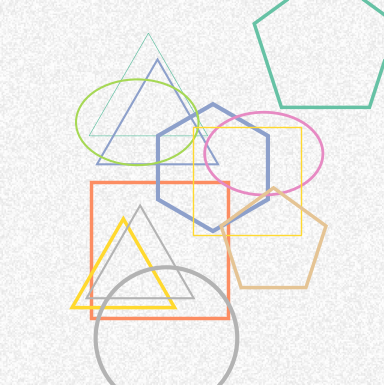[{"shape": "triangle", "thickness": 0.5, "radius": 0.89, "center": [0.386, 0.736]}, {"shape": "pentagon", "thickness": 2.5, "radius": 0.97, "center": [0.845, 0.878]}, {"shape": "square", "thickness": 2.5, "radius": 0.89, "center": [0.414, 0.351]}, {"shape": "triangle", "thickness": 1.5, "radius": 0.91, "center": [0.409, 0.664]}, {"shape": "hexagon", "thickness": 3, "radius": 0.82, "center": [0.553, 0.565]}, {"shape": "oval", "thickness": 2, "radius": 0.77, "center": [0.685, 0.601]}, {"shape": "oval", "thickness": 1.5, "radius": 0.8, "center": [0.357, 0.682]}, {"shape": "square", "thickness": 1, "radius": 0.7, "center": [0.641, 0.53]}, {"shape": "triangle", "thickness": 2.5, "radius": 0.77, "center": [0.32, 0.278]}, {"shape": "pentagon", "thickness": 2.5, "radius": 0.72, "center": [0.71, 0.369]}, {"shape": "circle", "thickness": 3, "radius": 0.92, "center": [0.432, 0.122]}, {"shape": "triangle", "thickness": 1.5, "radius": 0.8, "center": [0.364, 0.306]}]